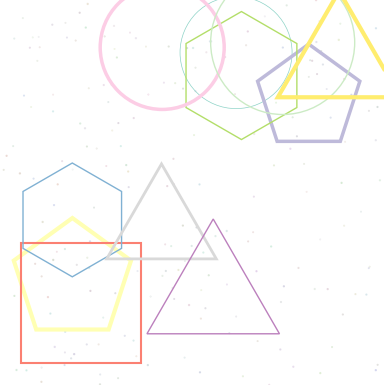[{"shape": "circle", "thickness": 0.5, "radius": 0.73, "center": [0.613, 0.863]}, {"shape": "pentagon", "thickness": 3, "radius": 0.8, "center": [0.188, 0.274]}, {"shape": "pentagon", "thickness": 2.5, "radius": 0.7, "center": [0.802, 0.746]}, {"shape": "square", "thickness": 1.5, "radius": 0.78, "center": [0.211, 0.213]}, {"shape": "hexagon", "thickness": 1, "radius": 0.74, "center": [0.188, 0.429]}, {"shape": "hexagon", "thickness": 1, "radius": 0.83, "center": [0.627, 0.804]}, {"shape": "circle", "thickness": 2.5, "radius": 0.81, "center": [0.421, 0.877]}, {"shape": "triangle", "thickness": 2, "radius": 0.82, "center": [0.419, 0.41]}, {"shape": "triangle", "thickness": 1, "radius": 0.99, "center": [0.554, 0.232]}, {"shape": "circle", "thickness": 1, "radius": 0.94, "center": [0.734, 0.89]}, {"shape": "triangle", "thickness": 3, "radius": 0.92, "center": [0.881, 0.839]}]